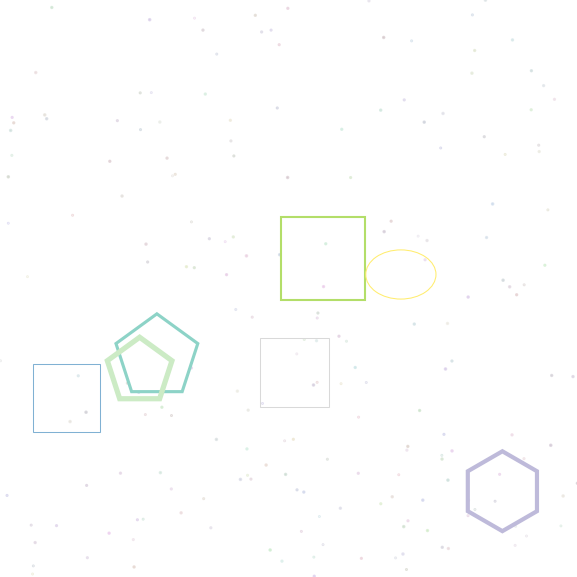[{"shape": "pentagon", "thickness": 1.5, "radius": 0.37, "center": [0.272, 0.381]}, {"shape": "hexagon", "thickness": 2, "radius": 0.35, "center": [0.87, 0.149]}, {"shape": "square", "thickness": 0.5, "radius": 0.29, "center": [0.115, 0.31]}, {"shape": "square", "thickness": 1, "radius": 0.36, "center": [0.559, 0.552]}, {"shape": "square", "thickness": 0.5, "radius": 0.3, "center": [0.51, 0.354]}, {"shape": "pentagon", "thickness": 2.5, "radius": 0.29, "center": [0.242, 0.356]}, {"shape": "oval", "thickness": 0.5, "radius": 0.3, "center": [0.694, 0.524]}]